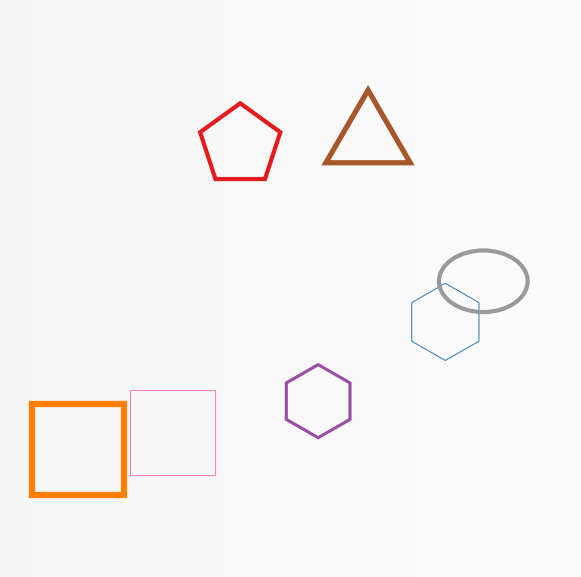[{"shape": "pentagon", "thickness": 2, "radius": 0.36, "center": [0.413, 0.748]}, {"shape": "hexagon", "thickness": 0.5, "radius": 0.33, "center": [0.766, 0.442]}, {"shape": "hexagon", "thickness": 1.5, "radius": 0.32, "center": [0.547, 0.304]}, {"shape": "square", "thickness": 3, "radius": 0.4, "center": [0.135, 0.221]}, {"shape": "triangle", "thickness": 2.5, "radius": 0.42, "center": [0.633, 0.759]}, {"shape": "square", "thickness": 0.5, "radius": 0.37, "center": [0.297, 0.25]}, {"shape": "oval", "thickness": 2, "radius": 0.38, "center": [0.831, 0.512]}]